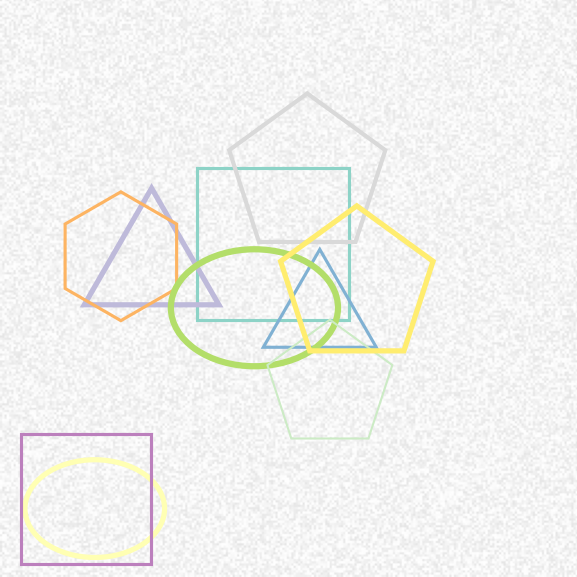[{"shape": "square", "thickness": 1.5, "radius": 0.66, "center": [0.473, 0.577]}, {"shape": "oval", "thickness": 2.5, "radius": 0.6, "center": [0.164, 0.118]}, {"shape": "triangle", "thickness": 2.5, "radius": 0.67, "center": [0.263, 0.539]}, {"shape": "triangle", "thickness": 1.5, "radius": 0.56, "center": [0.554, 0.454]}, {"shape": "hexagon", "thickness": 1.5, "radius": 0.56, "center": [0.209, 0.555]}, {"shape": "oval", "thickness": 3, "radius": 0.72, "center": [0.441, 0.466]}, {"shape": "pentagon", "thickness": 2, "radius": 0.71, "center": [0.532, 0.695]}, {"shape": "square", "thickness": 1.5, "radius": 0.57, "center": [0.149, 0.135]}, {"shape": "pentagon", "thickness": 1, "radius": 0.57, "center": [0.571, 0.332]}, {"shape": "pentagon", "thickness": 2.5, "radius": 0.69, "center": [0.618, 0.504]}]